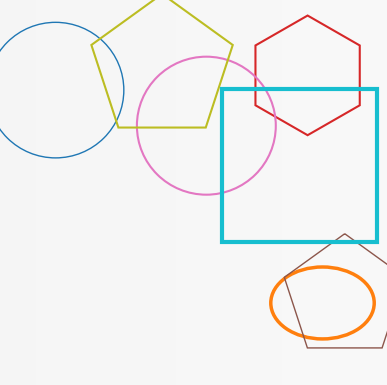[{"shape": "circle", "thickness": 1, "radius": 0.88, "center": [0.143, 0.766]}, {"shape": "oval", "thickness": 2.5, "radius": 0.67, "center": [0.832, 0.213]}, {"shape": "hexagon", "thickness": 1.5, "radius": 0.78, "center": [0.794, 0.804]}, {"shape": "pentagon", "thickness": 1, "radius": 0.82, "center": [0.89, 0.229]}, {"shape": "circle", "thickness": 1.5, "radius": 0.9, "center": [0.533, 0.674]}, {"shape": "pentagon", "thickness": 1.5, "radius": 0.96, "center": [0.418, 0.824]}, {"shape": "square", "thickness": 3, "radius": 1.0, "center": [0.773, 0.57]}]